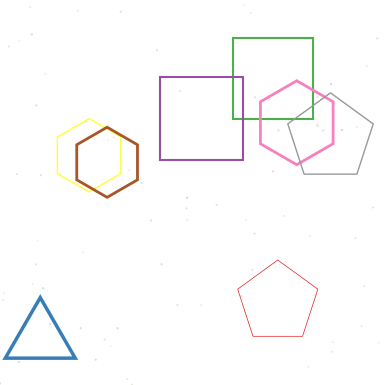[{"shape": "pentagon", "thickness": 0.5, "radius": 0.55, "center": [0.721, 0.215]}, {"shape": "triangle", "thickness": 2.5, "radius": 0.52, "center": [0.105, 0.122]}, {"shape": "square", "thickness": 1.5, "radius": 0.53, "center": [0.709, 0.795]}, {"shape": "square", "thickness": 1.5, "radius": 0.54, "center": [0.523, 0.692]}, {"shape": "hexagon", "thickness": 1, "radius": 0.48, "center": [0.231, 0.597]}, {"shape": "hexagon", "thickness": 2, "radius": 0.46, "center": [0.278, 0.578]}, {"shape": "hexagon", "thickness": 2, "radius": 0.55, "center": [0.771, 0.681]}, {"shape": "pentagon", "thickness": 1, "radius": 0.58, "center": [0.858, 0.642]}]